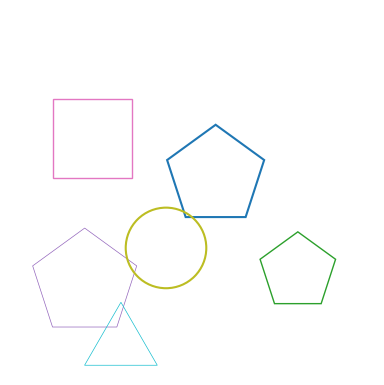[{"shape": "pentagon", "thickness": 1.5, "radius": 0.66, "center": [0.56, 0.543]}, {"shape": "pentagon", "thickness": 1, "radius": 0.52, "center": [0.774, 0.295]}, {"shape": "pentagon", "thickness": 0.5, "radius": 0.71, "center": [0.22, 0.266]}, {"shape": "square", "thickness": 1, "radius": 0.52, "center": [0.24, 0.641]}, {"shape": "circle", "thickness": 1.5, "radius": 0.52, "center": [0.431, 0.356]}, {"shape": "triangle", "thickness": 0.5, "radius": 0.55, "center": [0.314, 0.106]}]